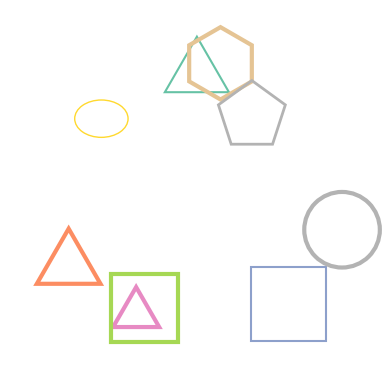[{"shape": "triangle", "thickness": 1.5, "radius": 0.48, "center": [0.511, 0.809]}, {"shape": "triangle", "thickness": 3, "radius": 0.48, "center": [0.178, 0.311]}, {"shape": "square", "thickness": 1.5, "radius": 0.48, "center": [0.749, 0.21]}, {"shape": "triangle", "thickness": 3, "radius": 0.35, "center": [0.354, 0.185]}, {"shape": "square", "thickness": 3, "radius": 0.44, "center": [0.375, 0.2]}, {"shape": "oval", "thickness": 1, "radius": 0.35, "center": [0.263, 0.692]}, {"shape": "hexagon", "thickness": 3, "radius": 0.47, "center": [0.573, 0.836]}, {"shape": "pentagon", "thickness": 2, "radius": 0.46, "center": [0.654, 0.699]}, {"shape": "circle", "thickness": 3, "radius": 0.49, "center": [0.888, 0.403]}]